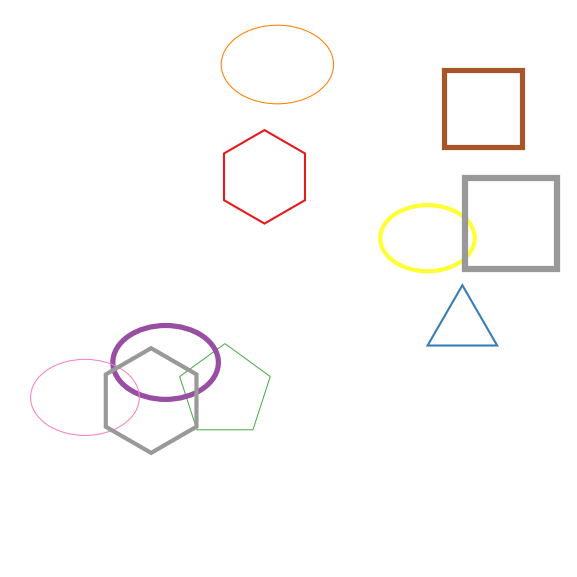[{"shape": "hexagon", "thickness": 1, "radius": 0.4, "center": [0.458, 0.693]}, {"shape": "triangle", "thickness": 1, "radius": 0.35, "center": [0.801, 0.436]}, {"shape": "pentagon", "thickness": 0.5, "radius": 0.41, "center": [0.39, 0.322]}, {"shape": "oval", "thickness": 2.5, "radius": 0.46, "center": [0.287, 0.372]}, {"shape": "oval", "thickness": 0.5, "radius": 0.49, "center": [0.48, 0.887]}, {"shape": "oval", "thickness": 2, "radius": 0.41, "center": [0.74, 0.587]}, {"shape": "square", "thickness": 2.5, "radius": 0.34, "center": [0.837, 0.811]}, {"shape": "oval", "thickness": 0.5, "radius": 0.47, "center": [0.147, 0.311]}, {"shape": "hexagon", "thickness": 2, "radius": 0.45, "center": [0.262, 0.306]}, {"shape": "square", "thickness": 3, "radius": 0.4, "center": [0.884, 0.612]}]